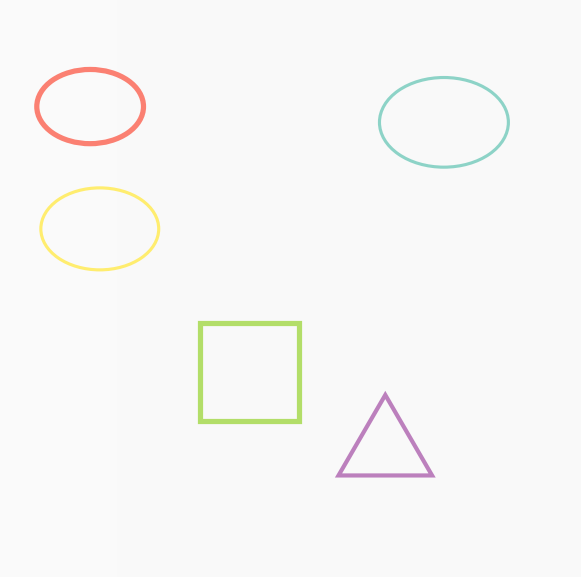[{"shape": "oval", "thickness": 1.5, "radius": 0.55, "center": [0.764, 0.787]}, {"shape": "oval", "thickness": 2.5, "radius": 0.46, "center": [0.155, 0.815]}, {"shape": "square", "thickness": 2.5, "radius": 0.42, "center": [0.429, 0.355]}, {"shape": "triangle", "thickness": 2, "radius": 0.46, "center": [0.663, 0.222]}, {"shape": "oval", "thickness": 1.5, "radius": 0.51, "center": [0.172, 0.603]}]